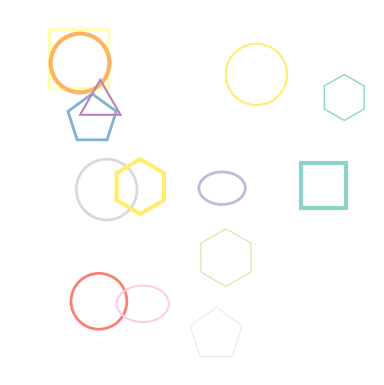[{"shape": "hexagon", "thickness": 1, "radius": 0.3, "center": [0.894, 0.747]}, {"shape": "square", "thickness": 3, "radius": 0.29, "center": [0.84, 0.519]}, {"shape": "square", "thickness": 2.5, "radius": 0.38, "center": [0.203, 0.849]}, {"shape": "oval", "thickness": 2, "radius": 0.3, "center": [0.577, 0.511]}, {"shape": "circle", "thickness": 2, "radius": 0.36, "center": [0.257, 0.217]}, {"shape": "pentagon", "thickness": 2, "radius": 0.33, "center": [0.239, 0.69]}, {"shape": "circle", "thickness": 3, "radius": 0.38, "center": [0.208, 0.836]}, {"shape": "hexagon", "thickness": 0.5, "radius": 0.38, "center": [0.587, 0.331]}, {"shape": "oval", "thickness": 1.5, "radius": 0.34, "center": [0.371, 0.211]}, {"shape": "circle", "thickness": 2, "radius": 0.39, "center": [0.277, 0.508]}, {"shape": "triangle", "thickness": 1.5, "radius": 0.3, "center": [0.26, 0.732]}, {"shape": "pentagon", "thickness": 0.5, "radius": 0.35, "center": [0.562, 0.131]}, {"shape": "circle", "thickness": 1.5, "radius": 0.4, "center": [0.666, 0.807]}, {"shape": "hexagon", "thickness": 3, "radius": 0.35, "center": [0.364, 0.516]}]